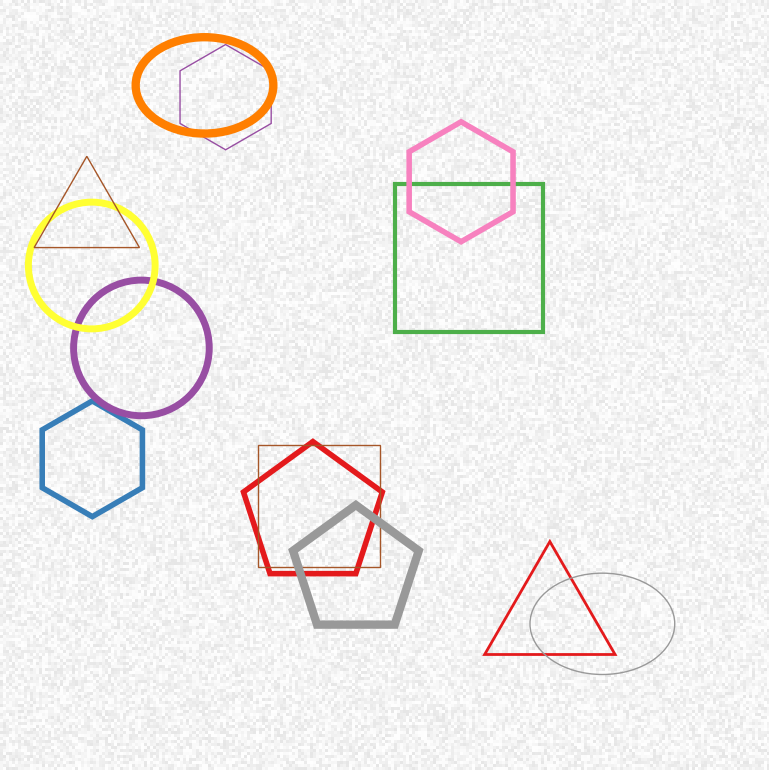[{"shape": "pentagon", "thickness": 2, "radius": 0.47, "center": [0.406, 0.332]}, {"shape": "triangle", "thickness": 1, "radius": 0.49, "center": [0.714, 0.199]}, {"shape": "hexagon", "thickness": 2, "radius": 0.38, "center": [0.12, 0.404]}, {"shape": "square", "thickness": 1.5, "radius": 0.48, "center": [0.609, 0.665]}, {"shape": "circle", "thickness": 2.5, "radius": 0.44, "center": [0.184, 0.548]}, {"shape": "hexagon", "thickness": 0.5, "radius": 0.34, "center": [0.293, 0.874]}, {"shape": "oval", "thickness": 3, "radius": 0.45, "center": [0.266, 0.889]}, {"shape": "circle", "thickness": 2.5, "radius": 0.41, "center": [0.119, 0.655]}, {"shape": "square", "thickness": 0.5, "radius": 0.4, "center": [0.414, 0.342]}, {"shape": "triangle", "thickness": 0.5, "radius": 0.4, "center": [0.113, 0.718]}, {"shape": "hexagon", "thickness": 2, "radius": 0.39, "center": [0.599, 0.764]}, {"shape": "pentagon", "thickness": 3, "radius": 0.43, "center": [0.462, 0.258]}, {"shape": "oval", "thickness": 0.5, "radius": 0.47, "center": [0.782, 0.19]}]